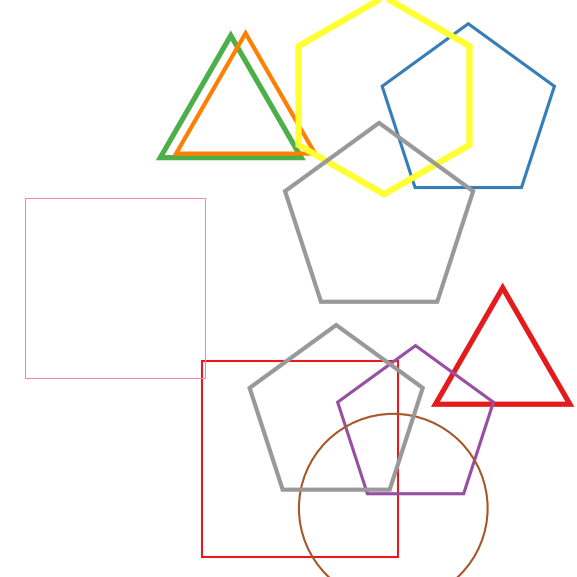[{"shape": "square", "thickness": 1, "radius": 0.85, "center": [0.519, 0.204]}, {"shape": "triangle", "thickness": 2.5, "radius": 0.67, "center": [0.87, 0.366]}, {"shape": "pentagon", "thickness": 1.5, "radius": 0.78, "center": [0.811, 0.801]}, {"shape": "triangle", "thickness": 2.5, "radius": 0.7, "center": [0.4, 0.797]}, {"shape": "pentagon", "thickness": 1.5, "radius": 0.71, "center": [0.72, 0.259]}, {"shape": "triangle", "thickness": 2, "radius": 0.69, "center": [0.425, 0.803]}, {"shape": "hexagon", "thickness": 3, "radius": 0.85, "center": [0.665, 0.834]}, {"shape": "circle", "thickness": 1, "radius": 0.82, "center": [0.681, 0.119]}, {"shape": "square", "thickness": 0.5, "radius": 0.78, "center": [0.199, 0.5]}, {"shape": "pentagon", "thickness": 2, "radius": 0.79, "center": [0.582, 0.279]}, {"shape": "pentagon", "thickness": 2, "radius": 0.86, "center": [0.656, 0.615]}]